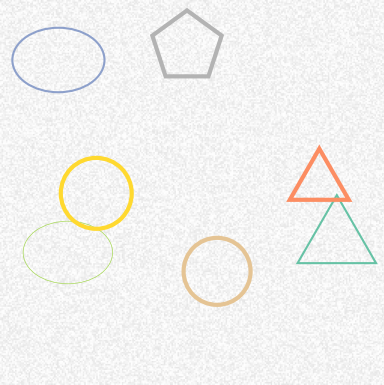[{"shape": "triangle", "thickness": 1.5, "radius": 0.59, "center": [0.875, 0.375]}, {"shape": "triangle", "thickness": 3, "radius": 0.44, "center": [0.829, 0.525]}, {"shape": "oval", "thickness": 1.5, "radius": 0.6, "center": [0.152, 0.844]}, {"shape": "oval", "thickness": 0.5, "radius": 0.58, "center": [0.176, 0.344]}, {"shape": "circle", "thickness": 3, "radius": 0.46, "center": [0.25, 0.498]}, {"shape": "circle", "thickness": 3, "radius": 0.44, "center": [0.564, 0.295]}, {"shape": "pentagon", "thickness": 3, "radius": 0.47, "center": [0.486, 0.878]}]